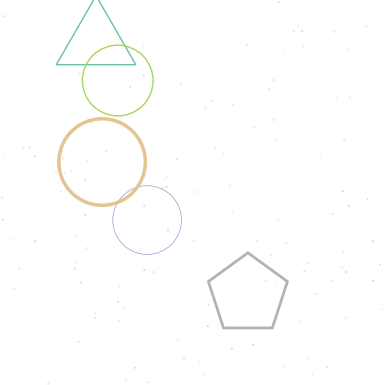[{"shape": "triangle", "thickness": 1, "radius": 0.6, "center": [0.25, 0.892]}, {"shape": "circle", "thickness": 0.5, "radius": 0.45, "center": [0.382, 0.428]}, {"shape": "circle", "thickness": 1, "radius": 0.46, "center": [0.306, 0.791]}, {"shape": "circle", "thickness": 2.5, "radius": 0.56, "center": [0.265, 0.579]}, {"shape": "pentagon", "thickness": 2, "radius": 0.54, "center": [0.644, 0.235]}]